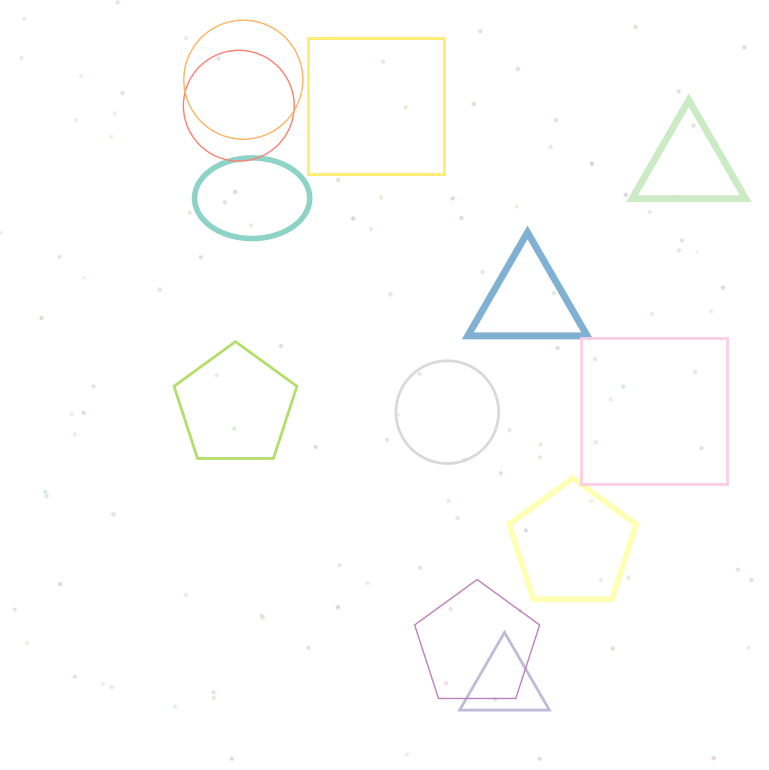[{"shape": "oval", "thickness": 2, "radius": 0.37, "center": [0.327, 0.743]}, {"shape": "pentagon", "thickness": 2, "radius": 0.43, "center": [0.744, 0.292]}, {"shape": "triangle", "thickness": 1, "radius": 0.34, "center": [0.655, 0.111]}, {"shape": "circle", "thickness": 0.5, "radius": 0.36, "center": [0.31, 0.863]}, {"shape": "triangle", "thickness": 2.5, "radius": 0.45, "center": [0.685, 0.609]}, {"shape": "circle", "thickness": 0.5, "radius": 0.39, "center": [0.316, 0.896]}, {"shape": "pentagon", "thickness": 1, "radius": 0.42, "center": [0.306, 0.472]}, {"shape": "square", "thickness": 1, "radius": 0.47, "center": [0.849, 0.466]}, {"shape": "circle", "thickness": 1, "radius": 0.33, "center": [0.581, 0.465]}, {"shape": "pentagon", "thickness": 0.5, "radius": 0.43, "center": [0.62, 0.162]}, {"shape": "triangle", "thickness": 2.5, "radius": 0.43, "center": [0.895, 0.785]}, {"shape": "square", "thickness": 1, "radius": 0.44, "center": [0.488, 0.862]}]